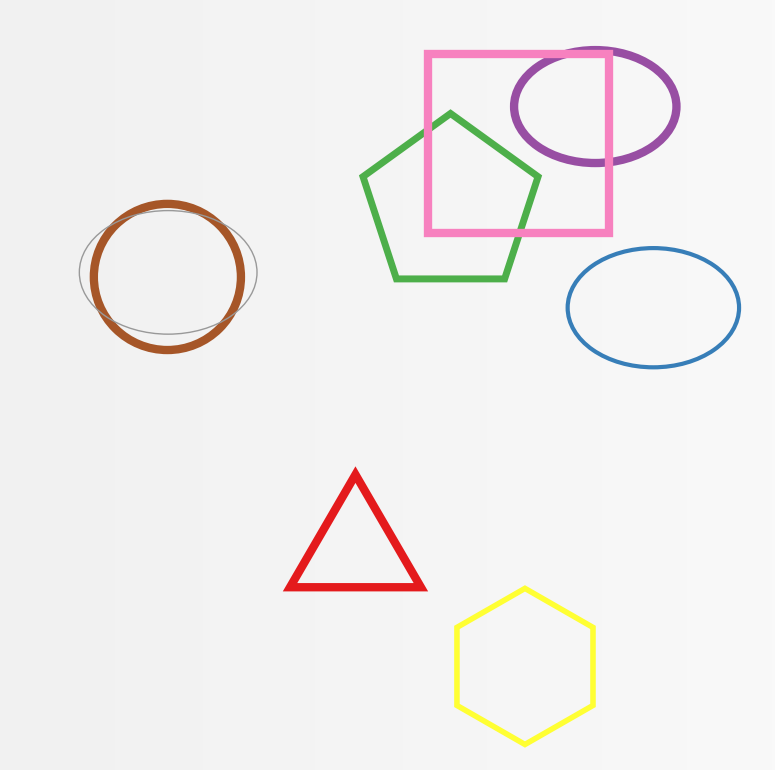[{"shape": "triangle", "thickness": 3, "radius": 0.49, "center": [0.459, 0.286]}, {"shape": "oval", "thickness": 1.5, "radius": 0.55, "center": [0.843, 0.6]}, {"shape": "pentagon", "thickness": 2.5, "radius": 0.59, "center": [0.581, 0.734]}, {"shape": "oval", "thickness": 3, "radius": 0.52, "center": [0.768, 0.862]}, {"shape": "hexagon", "thickness": 2, "radius": 0.51, "center": [0.677, 0.135]}, {"shape": "circle", "thickness": 3, "radius": 0.47, "center": [0.216, 0.64]}, {"shape": "square", "thickness": 3, "radius": 0.58, "center": [0.669, 0.814]}, {"shape": "oval", "thickness": 0.5, "radius": 0.57, "center": [0.217, 0.646]}]